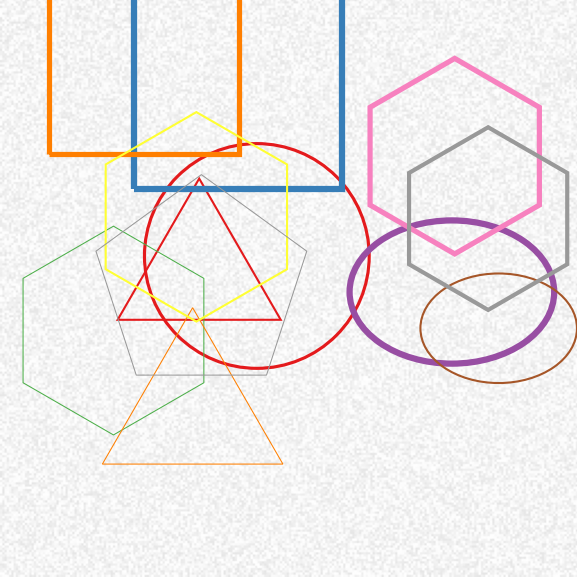[{"shape": "triangle", "thickness": 1, "radius": 0.82, "center": [0.345, 0.527]}, {"shape": "circle", "thickness": 1.5, "radius": 0.97, "center": [0.445, 0.556]}, {"shape": "square", "thickness": 3, "radius": 0.9, "center": [0.411, 0.852]}, {"shape": "hexagon", "thickness": 0.5, "radius": 0.9, "center": [0.196, 0.427]}, {"shape": "oval", "thickness": 3, "radius": 0.89, "center": [0.782, 0.493]}, {"shape": "square", "thickness": 2.5, "radius": 0.82, "center": [0.249, 0.897]}, {"shape": "triangle", "thickness": 0.5, "radius": 0.9, "center": [0.334, 0.286]}, {"shape": "hexagon", "thickness": 1, "radius": 0.91, "center": [0.34, 0.624]}, {"shape": "oval", "thickness": 1, "radius": 0.68, "center": [0.864, 0.431]}, {"shape": "hexagon", "thickness": 2.5, "radius": 0.85, "center": [0.787, 0.729]}, {"shape": "pentagon", "thickness": 0.5, "radius": 0.96, "center": [0.349, 0.505]}, {"shape": "hexagon", "thickness": 2, "radius": 0.79, "center": [0.845, 0.621]}]